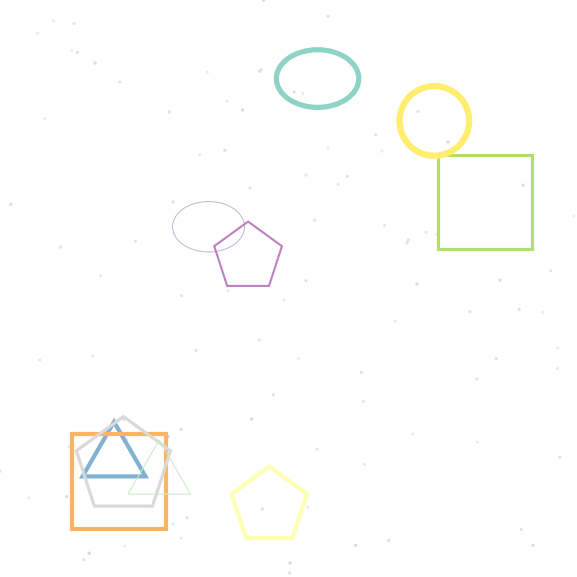[{"shape": "oval", "thickness": 2.5, "radius": 0.36, "center": [0.55, 0.863]}, {"shape": "pentagon", "thickness": 2, "radius": 0.34, "center": [0.466, 0.123]}, {"shape": "oval", "thickness": 0.5, "radius": 0.31, "center": [0.361, 0.607]}, {"shape": "triangle", "thickness": 2, "radius": 0.31, "center": [0.197, 0.206]}, {"shape": "square", "thickness": 2, "radius": 0.41, "center": [0.206, 0.165]}, {"shape": "square", "thickness": 1.5, "radius": 0.41, "center": [0.84, 0.649]}, {"shape": "pentagon", "thickness": 1.5, "radius": 0.43, "center": [0.214, 0.192]}, {"shape": "pentagon", "thickness": 1, "radius": 0.31, "center": [0.43, 0.554]}, {"shape": "triangle", "thickness": 0.5, "radius": 0.31, "center": [0.276, 0.175]}, {"shape": "circle", "thickness": 3, "radius": 0.3, "center": [0.752, 0.79]}]